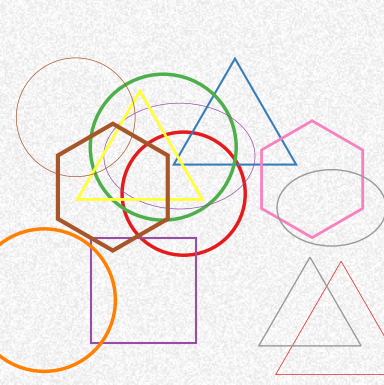[{"shape": "triangle", "thickness": 0.5, "radius": 0.98, "center": [0.886, 0.125]}, {"shape": "circle", "thickness": 2.5, "radius": 0.8, "center": [0.477, 0.497]}, {"shape": "triangle", "thickness": 1.5, "radius": 0.92, "center": [0.61, 0.664]}, {"shape": "circle", "thickness": 2.5, "radius": 0.95, "center": [0.424, 0.618]}, {"shape": "square", "thickness": 1.5, "radius": 0.68, "center": [0.374, 0.245]}, {"shape": "oval", "thickness": 0.5, "radius": 0.98, "center": [0.466, 0.595]}, {"shape": "circle", "thickness": 2.5, "radius": 0.93, "center": [0.115, 0.22]}, {"shape": "triangle", "thickness": 2, "radius": 0.94, "center": [0.363, 0.576]}, {"shape": "circle", "thickness": 0.5, "radius": 0.77, "center": [0.197, 0.695]}, {"shape": "hexagon", "thickness": 3, "radius": 0.82, "center": [0.293, 0.514]}, {"shape": "hexagon", "thickness": 2, "radius": 0.76, "center": [0.811, 0.534]}, {"shape": "oval", "thickness": 1, "radius": 0.71, "center": [0.861, 0.46]}, {"shape": "triangle", "thickness": 1, "radius": 0.77, "center": [0.805, 0.178]}]